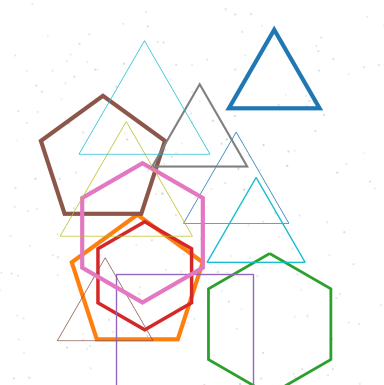[{"shape": "triangle", "thickness": 3, "radius": 0.68, "center": [0.712, 0.787]}, {"shape": "triangle", "thickness": 0.5, "radius": 0.79, "center": [0.613, 0.499]}, {"shape": "pentagon", "thickness": 3, "radius": 0.89, "center": [0.357, 0.263]}, {"shape": "hexagon", "thickness": 2, "radius": 0.92, "center": [0.7, 0.158]}, {"shape": "hexagon", "thickness": 2.5, "radius": 0.7, "center": [0.376, 0.284]}, {"shape": "square", "thickness": 1, "radius": 0.89, "center": [0.479, 0.112]}, {"shape": "triangle", "thickness": 0.5, "radius": 0.72, "center": [0.273, 0.187]}, {"shape": "pentagon", "thickness": 3, "radius": 0.85, "center": [0.267, 0.582]}, {"shape": "hexagon", "thickness": 3, "radius": 0.9, "center": [0.37, 0.395]}, {"shape": "triangle", "thickness": 1.5, "radius": 0.71, "center": [0.519, 0.639]}, {"shape": "triangle", "thickness": 0.5, "radius": 0.99, "center": [0.328, 0.486]}, {"shape": "triangle", "thickness": 1, "radius": 0.74, "center": [0.665, 0.392]}, {"shape": "triangle", "thickness": 0.5, "radius": 0.98, "center": [0.375, 0.698]}]